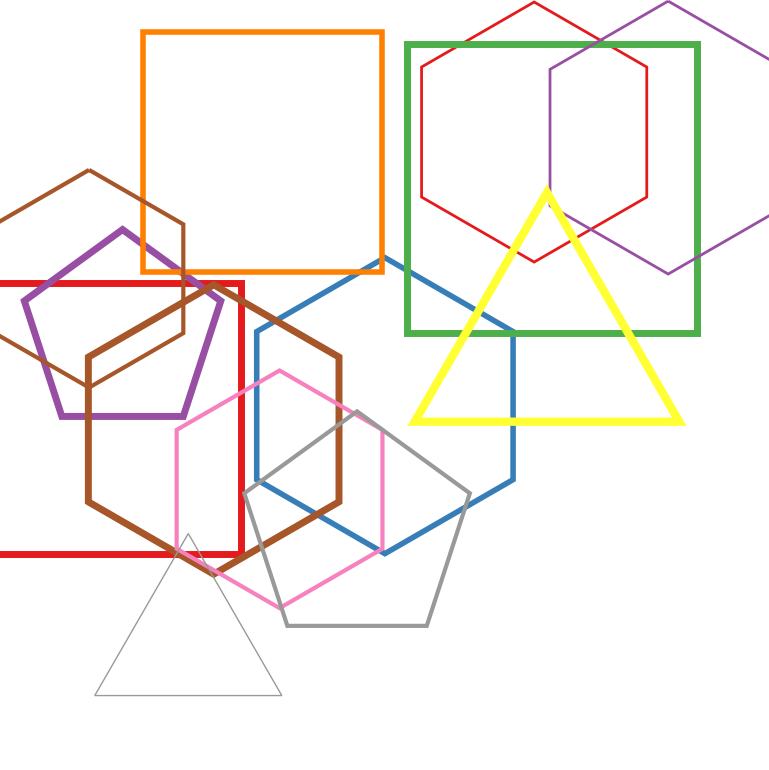[{"shape": "square", "thickness": 2.5, "radius": 0.88, "center": [0.137, 0.456]}, {"shape": "hexagon", "thickness": 1, "radius": 0.84, "center": [0.694, 0.829]}, {"shape": "hexagon", "thickness": 2, "radius": 0.96, "center": [0.5, 0.473]}, {"shape": "square", "thickness": 2.5, "radius": 0.94, "center": [0.717, 0.755]}, {"shape": "hexagon", "thickness": 1, "radius": 0.89, "center": [0.868, 0.821]}, {"shape": "pentagon", "thickness": 2.5, "radius": 0.67, "center": [0.159, 0.568]}, {"shape": "square", "thickness": 2, "radius": 0.78, "center": [0.341, 0.803]}, {"shape": "triangle", "thickness": 3, "radius": 0.99, "center": [0.71, 0.552]}, {"shape": "hexagon", "thickness": 1.5, "radius": 0.71, "center": [0.116, 0.638]}, {"shape": "hexagon", "thickness": 2.5, "radius": 0.94, "center": [0.278, 0.442]}, {"shape": "hexagon", "thickness": 1.5, "radius": 0.77, "center": [0.363, 0.365]}, {"shape": "pentagon", "thickness": 1.5, "radius": 0.77, "center": [0.464, 0.312]}, {"shape": "triangle", "thickness": 0.5, "radius": 0.7, "center": [0.245, 0.167]}]